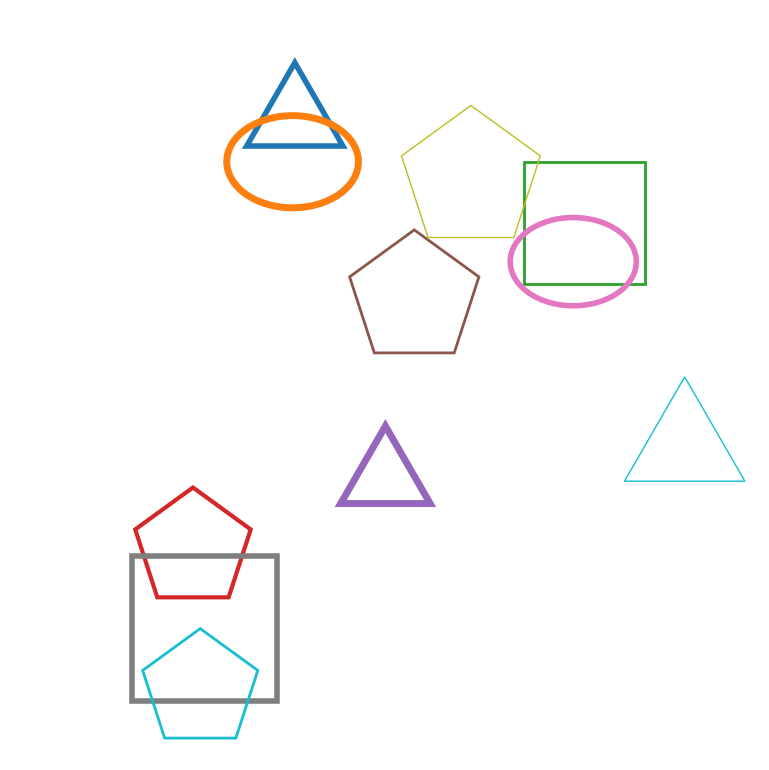[{"shape": "triangle", "thickness": 2, "radius": 0.36, "center": [0.383, 0.846]}, {"shape": "oval", "thickness": 2.5, "radius": 0.43, "center": [0.38, 0.79]}, {"shape": "square", "thickness": 1, "radius": 0.39, "center": [0.759, 0.71]}, {"shape": "pentagon", "thickness": 1.5, "radius": 0.39, "center": [0.251, 0.288]}, {"shape": "triangle", "thickness": 2.5, "radius": 0.34, "center": [0.501, 0.38]}, {"shape": "pentagon", "thickness": 1, "radius": 0.44, "center": [0.538, 0.613]}, {"shape": "oval", "thickness": 2, "radius": 0.41, "center": [0.744, 0.66]}, {"shape": "square", "thickness": 2, "radius": 0.47, "center": [0.266, 0.183]}, {"shape": "pentagon", "thickness": 0.5, "radius": 0.47, "center": [0.612, 0.768]}, {"shape": "triangle", "thickness": 0.5, "radius": 0.45, "center": [0.889, 0.42]}, {"shape": "pentagon", "thickness": 1, "radius": 0.39, "center": [0.26, 0.105]}]